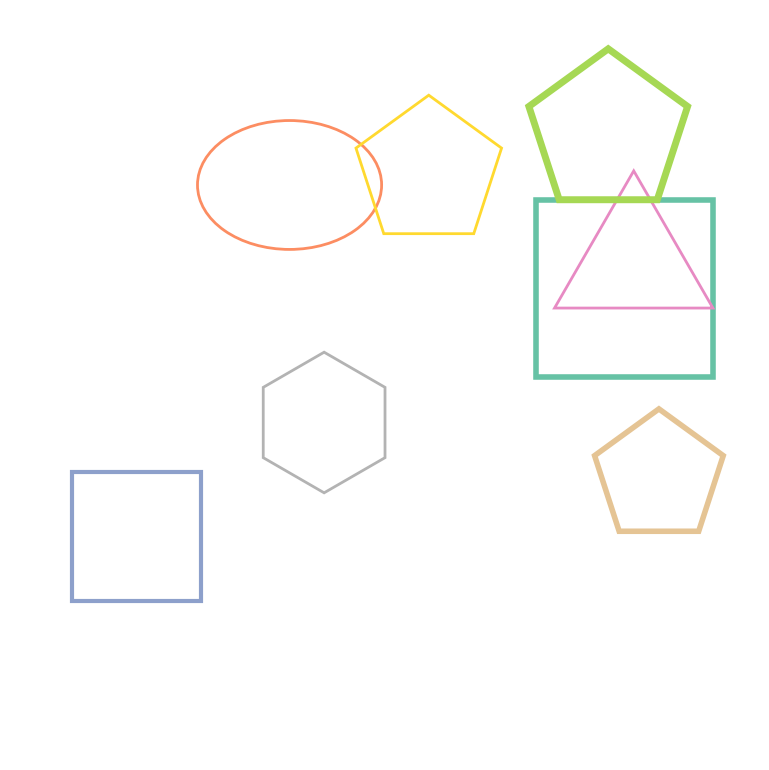[{"shape": "square", "thickness": 2, "radius": 0.58, "center": [0.811, 0.625]}, {"shape": "oval", "thickness": 1, "radius": 0.6, "center": [0.376, 0.76]}, {"shape": "square", "thickness": 1.5, "radius": 0.42, "center": [0.177, 0.303]}, {"shape": "triangle", "thickness": 1, "radius": 0.59, "center": [0.823, 0.659]}, {"shape": "pentagon", "thickness": 2.5, "radius": 0.54, "center": [0.79, 0.828]}, {"shape": "pentagon", "thickness": 1, "radius": 0.5, "center": [0.557, 0.777]}, {"shape": "pentagon", "thickness": 2, "radius": 0.44, "center": [0.856, 0.381]}, {"shape": "hexagon", "thickness": 1, "radius": 0.46, "center": [0.421, 0.451]}]